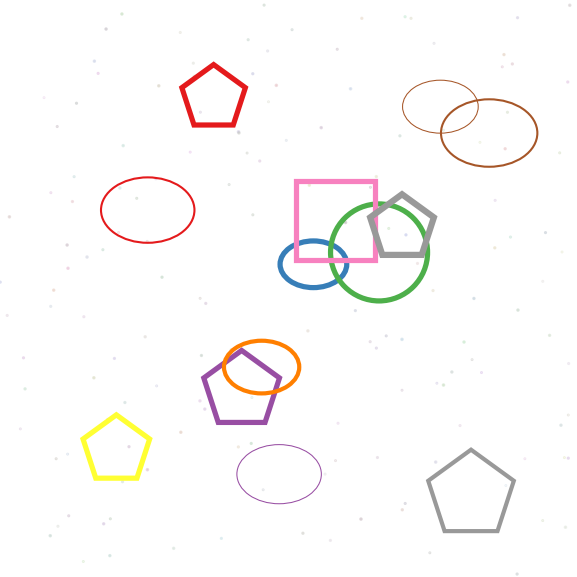[{"shape": "pentagon", "thickness": 2.5, "radius": 0.29, "center": [0.37, 0.829]}, {"shape": "oval", "thickness": 1, "radius": 0.4, "center": [0.256, 0.635]}, {"shape": "oval", "thickness": 2.5, "radius": 0.29, "center": [0.543, 0.542]}, {"shape": "circle", "thickness": 2.5, "radius": 0.42, "center": [0.656, 0.562]}, {"shape": "oval", "thickness": 0.5, "radius": 0.37, "center": [0.483, 0.178]}, {"shape": "pentagon", "thickness": 2.5, "radius": 0.34, "center": [0.418, 0.323]}, {"shape": "oval", "thickness": 2, "radius": 0.33, "center": [0.453, 0.364]}, {"shape": "pentagon", "thickness": 2.5, "radius": 0.3, "center": [0.201, 0.22]}, {"shape": "oval", "thickness": 1, "radius": 0.42, "center": [0.847, 0.769]}, {"shape": "oval", "thickness": 0.5, "radius": 0.33, "center": [0.763, 0.814]}, {"shape": "square", "thickness": 2.5, "radius": 0.34, "center": [0.581, 0.618]}, {"shape": "pentagon", "thickness": 2, "radius": 0.39, "center": [0.816, 0.143]}, {"shape": "pentagon", "thickness": 3, "radius": 0.29, "center": [0.696, 0.605]}]